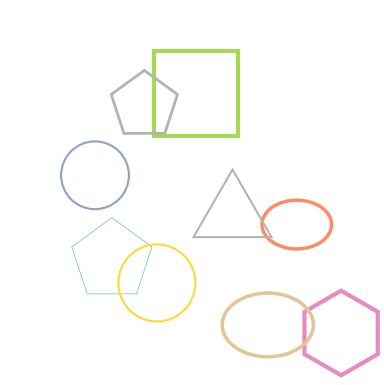[{"shape": "pentagon", "thickness": 0.5, "radius": 0.55, "center": [0.291, 0.325]}, {"shape": "oval", "thickness": 2.5, "radius": 0.45, "center": [0.771, 0.417]}, {"shape": "circle", "thickness": 1.5, "radius": 0.44, "center": [0.247, 0.545]}, {"shape": "hexagon", "thickness": 3, "radius": 0.55, "center": [0.886, 0.135]}, {"shape": "square", "thickness": 3, "radius": 0.55, "center": [0.51, 0.757]}, {"shape": "circle", "thickness": 1.5, "radius": 0.5, "center": [0.408, 0.265]}, {"shape": "oval", "thickness": 2.5, "radius": 0.59, "center": [0.696, 0.156]}, {"shape": "triangle", "thickness": 1.5, "radius": 0.59, "center": [0.604, 0.443]}, {"shape": "pentagon", "thickness": 2, "radius": 0.45, "center": [0.375, 0.727]}]